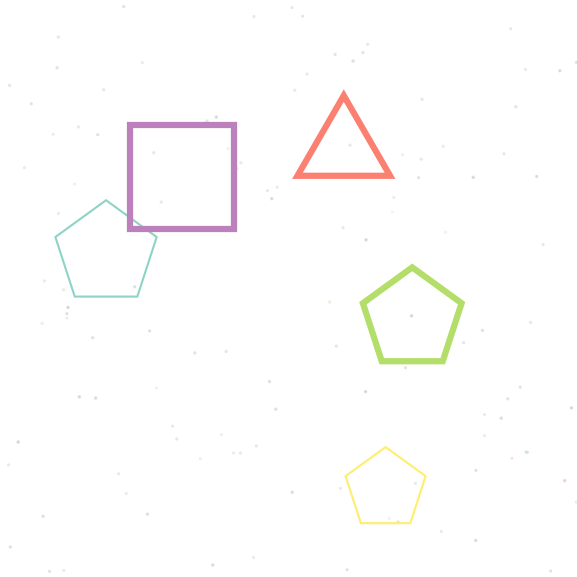[{"shape": "pentagon", "thickness": 1, "radius": 0.46, "center": [0.184, 0.56]}, {"shape": "triangle", "thickness": 3, "radius": 0.46, "center": [0.595, 0.741]}, {"shape": "pentagon", "thickness": 3, "radius": 0.45, "center": [0.714, 0.446]}, {"shape": "square", "thickness": 3, "radius": 0.45, "center": [0.314, 0.693]}, {"shape": "pentagon", "thickness": 1, "radius": 0.36, "center": [0.668, 0.152]}]